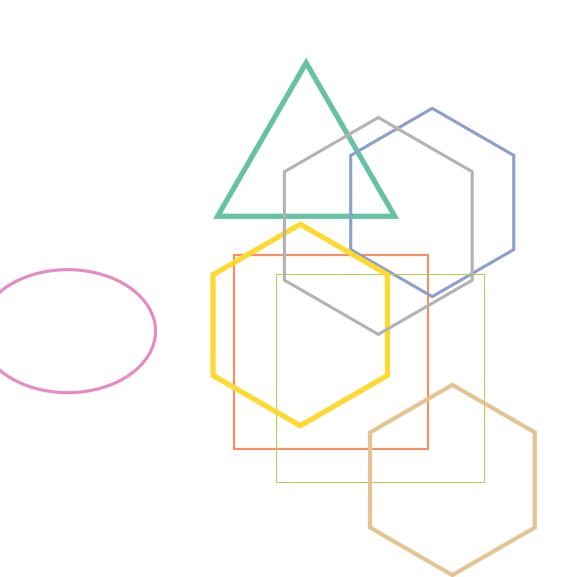[{"shape": "triangle", "thickness": 2.5, "radius": 0.89, "center": [0.53, 0.713]}, {"shape": "square", "thickness": 1, "radius": 0.84, "center": [0.573, 0.39]}, {"shape": "hexagon", "thickness": 1.5, "radius": 0.82, "center": [0.748, 0.649]}, {"shape": "oval", "thickness": 1.5, "radius": 0.76, "center": [0.117, 0.426]}, {"shape": "square", "thickness": 0.5, "radius": 0.9, "center": [0.658, 0.345]}, {"shape": "hexagon", "thickness": 2.5, "radius": 0.87, "center": [0.52, 0.436]}, {"shape": "hexagon", "thickness": 2, "radius": 0.82, "center": [0.783, 0.168]}, {"shape": "hexagon", "thickness": 1.5, "radius": 0.94, "center": [0.655, 0.608]}]